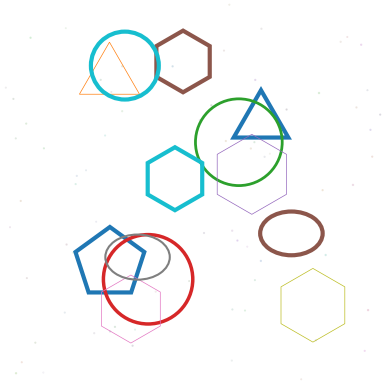[{"shape": "pentagon", "thickness": 3, "radius": 0.47, "center": [0.285, 0.316]}, {"shape": "triangle", "thickness": 3, "radius": 0.41, "center": [0.678, 0.684]}, {"shape": "triangle", "thickness": 0.5, "radius": 0.45, "center": [0.284, 0.8]}, {"shape": "circle", "thickness": 2, "radius": 0.56, "center": [0.62, 0.631]}, {"shape": "circle", "thickness": 2.5, "radius": 0.58, "center": [0.385, 0.275]}, {"shape": "hexagon", "thickness": 0.5, "radius": 0.52, "center": [0.654, 0.547]}, {"shape": "oval", "thickness": 3, "radius": 0.41, "center": [0.757, 0.394]}, {"shape": "hexagon", "thickness": 3, "radius": 0.4, "center": [0.475, 0.84]}, {"shape": "hexagon", "thickness": 0.5, "radius": 0.44, "center": [0.34, 0.197]}, {"shape": "oval", "thickness": 1.5, "radius": 0.42, "center": [0.357, 0.332]}, {"shape": "hexagon", "thickness": 0.5, "radius": 0.48, "center": [0.813, 0.207]}, {"shape": "hexagon", "thickness": 3, "radius": 0.41, "center": [0.454, 0.536]}, {"shape": "circle", "thickness": 3, "radius": 0.44, "center": [0.324, 0.83]}]